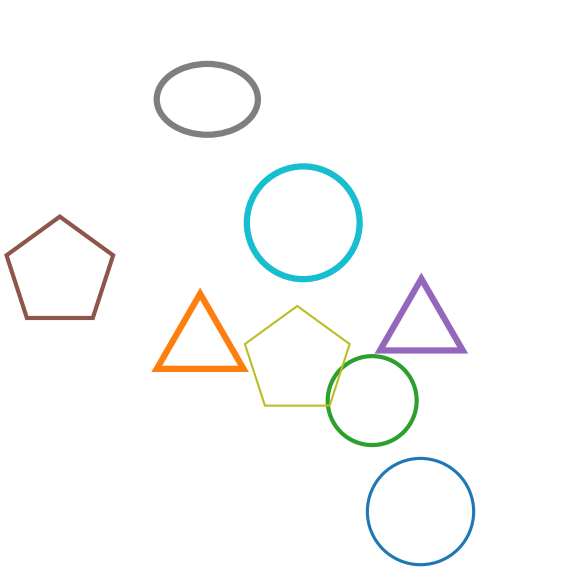[{"shape": "circle", "thickness": 1.5, "radius": 0.46, "center": [0.728, 0.113]}, {"shape": "triangle", "thickness": 3, "radius": 0.43, "center": [0.347, 0.404]}, {"shape": "circle", "thickness": 2, "radius": 0.39, "center": [0.644, 0.305]}, {"shape": "triangle", "thickness": 3, "radius": 0.41, "center": [0.73, 0.434]}, {"shape": "pentagon", "thickness": 2, "radius": 0.49, "center": [0.104, 0.527]}, {"shape": "oval", "thickness": 3, "radius": 0.44, "center": [0.359, 0.827]}, {"shape": "pentagon", "thickness": 1, "radius": 0.48, "center": [0.515, 0.374]}, {"shape": "circle", "thickness": 3, "radius": 0.49, "center": [0.525, 0.613]}]